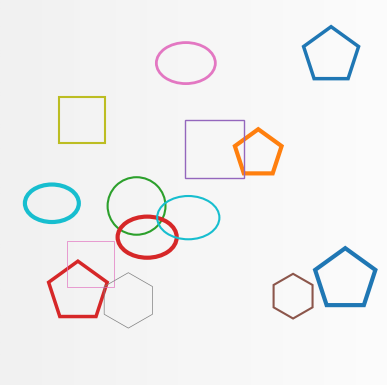[{"shape": "pentagon", "thickness": 2.5, "radius": 0.37, "center": [0.854, 0.856]}, {"shape": "pentagon", "thickness": 3, "radius": 0.41, "center": [0.891, 0.274]}, {"shape": "pentagon", "thickness": 3, "radius": 0.32, "center": [0.666, 0.601]}, {"shape": "circle", "thickness": 1.5, "radius": 0.37, "center": [0.352, 0.465]}, {"shape": "pentagon", "thickness": 2.5, "radius": 0.4, "center": [0.201, 0.242]}, {"shape": "oval", "thickness": 3, "radius": 0.38, "center": [0.38, 0.384]}, {"shape": "square", "thickness": 1, "radius": 0.38, "center": [0.554, 0.612]}, {"shape": "hexagon", "thickness": 1.5, "radius": 0.29, "center": [0.756, 0.231]}, {"shape": "oval", "thickness": 2, "radius": 0.38, "center": [0.48, 0.836]}, {"shape": "square", "thickness": 0.5, "radius": 0.3, "center": [0.234, 0.314]}, {"shape": "hexagon", "thickness": 0.5, "radius": 0.36, "center": [0.331, 0.22]}, {"shape": "square", "thickness": 1.5, "radius": 0.3, "center": [0.211, 0.689]}, {"shape": "oval", "thickness": 3, "radius": 0.35, "center": [0.134, 0.472]}, {"shape": "oval", "thickness": 1.5, "radius": 0.4, "center": [0.486, 0.435]}]